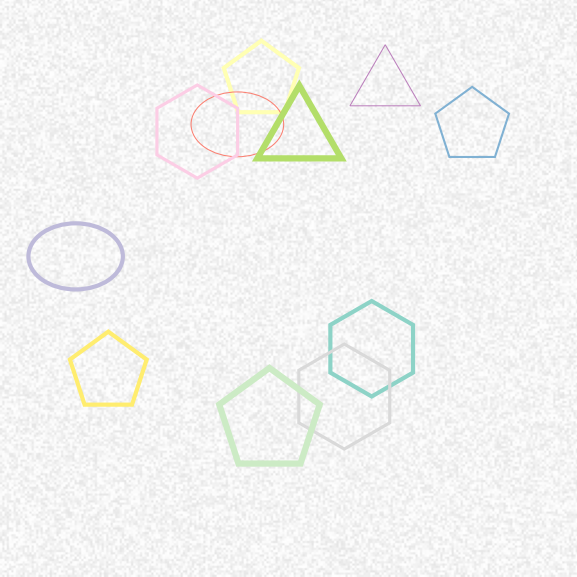[{"shape": "hexagon", "thickness": 2, "radius": 0.41, "center": [0.644, 0.395]}, {"shape": "pentagon", "thickness": 2, "radius": 0.34, "center": [0.453, 0.86]}, {"shape": "oval", "thickness": 2, "radius": 0.41, "center": [0.131, 0.555]}, {"shape": "oval", "thickness": 0.5, "radius": 0.4, "center": [0.411, 0.784]}, {"shape": "pentagon", "thickness": 1, "radius": 0.34, "center": [0.818, 0.782]}, {"shape": "triangle", "thickness": 3, "radius": 0.42, "center": [0.518, 0.767]}, {"shape": "hexagon", "thickness": 1.5, "radius": 0.4, "center": [0.342, 0.771]}, {"shape": "hexagon", "thickness": 1.5, "radius": 0.45, "center": [0.596, 0.312]}, {"shape": "triangle", "thickness": 0.5, "radius": 0.35, "center": [0.667, 0.851]}, {"shape": "pentagon", "thickness": 3, "radius": 0.46, "center": [0.467, 0.27]}, {"shape": "pentagon", "thickness": 2, "radius": 0.35, "center": [0.188, 0.355]}]